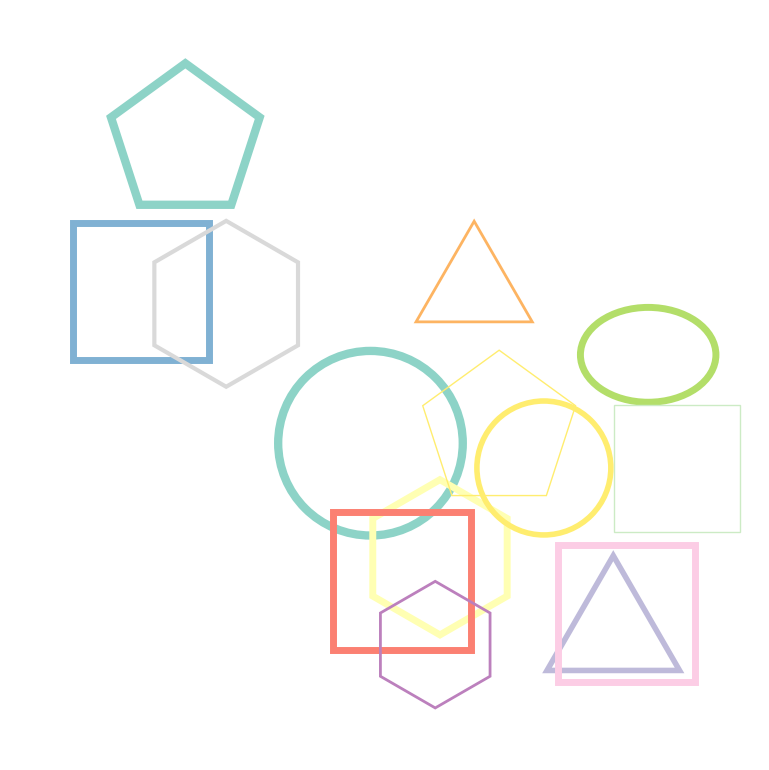[{"shape": "pentagon", "thickness": 3, "radius": 0.51, "center": [0.241, 0.816]}, {"shape": "circle", "thickness": 3, "radius": 0.6, "center": [0.481, 0.424]}, {"shape": "hexagon", "thickness": 2.5, "radius": 0.5, "center": [0.571, 0.276]}, {"shape": "triangle", "thickness": 2, "radius": 0.5, "center": [0.796, 0.179]}, {"shape": "square", "thickness": 2.5, "radius": 0.45, "center": [0.522, 0.245]}, {"shape": "square", "thickness": 2.5, "radius": 0.44, "center": [0.183, 0.621]}, {"shape": "triangle", "thickness": 1, "radius": 0.44, "center": [0.616, 0.626]}, {"shape": "oval", "thickness": 2.5, "radius": 0.44, "center": [0.842, 0.539]}, {"shape": "square", "thickness": 2.5, "radius": 0.45, "center": [0.813, 0.203]}, {"shape": "hexagon", "thickness": 1.5, "radius": 0.54, "center": [0.294, 0.605]}, {"shape": "hexagon", "thickness": 1, "radius": 0.41, "center": [0.565, 0.163]}, {"shape": "square", "thickness": 0.5, "radius": 0.41, "center": [0.879, 0.392]}, {"shape": "circle", "thickness": 2, "radius": 0.43, "center": [0.706, 0.392]}, {"shape": "pentagon", "thickness": 0.5, "radius": 0.52, "center": [0.648, 0.441]}]